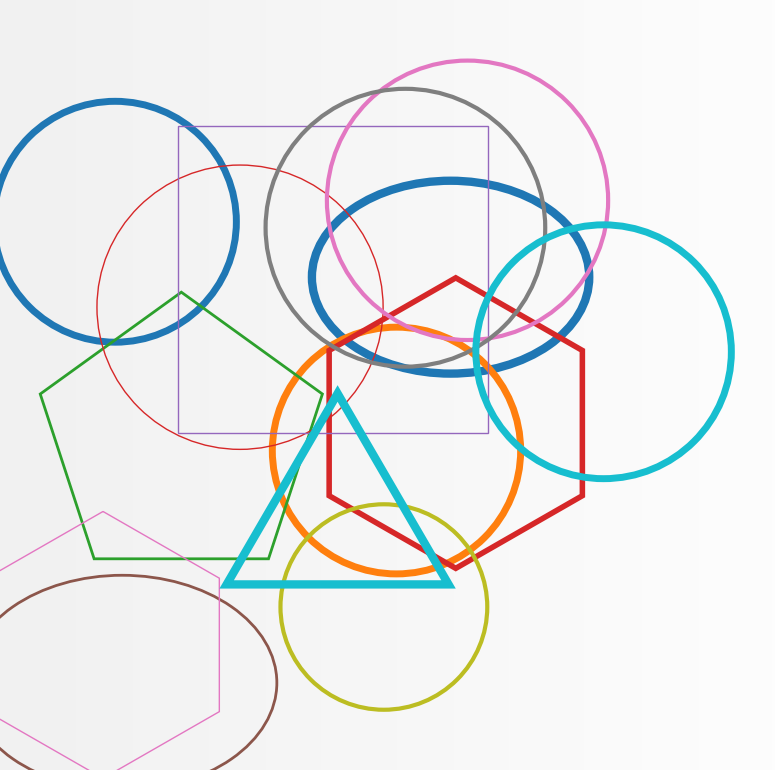[{"shape": "oval", "thickness": 3, "radius": 0.89, "center": [0.581, 0.64]}, {"shape": "circle", "thickness": 2.5, "radius": 0.78, "center": [0.149, 0.712]}, {"shape": "circle", "thickness": 2.5, "radius": 0.8, "center": [0.512, 0.415]}, {"shape": "pentagon", "thickness": 1, "radius": 0.96, "center": [0.234, 0.429]}, {"shape": "circle", "thickness": 0.5, "radius": 0.92, "center": [0.31, 0.601]}, {"shape": "hexagon", "thickness": 2, "radius": 0.94, "center": [0.588, 0.451]}, {"shape": "square", "thickness": 0.5, "radius": 1.0, "center": [0.429, 0.637]}, {"shape": "oval", "thickness": 1, "radius": 1.0, "center": [0.158, 0.113]}, {"shape": "circle", "thickness": 1.5, "radius": 0.91, "center": [0.603, 0.74]}, {"shape": "hexagon", "thickness": 0.5, "radius": 0.87, "center": [0.133, 0.162]}, {"shape": "circle", "thickness": 1.5, "radius": 0.9, "center": [0.523, 0.704]}, {"shape": "circle", "thickness": 1.5, "radius": 0.67, "center": [0.495, 0.212]}, {"shape": "circle", "thickness": 2.5, "radius": 0.82, "center": [0.779, 0.543]}, {"shape": "triangle", "thickness": 3, "radius": 0.83, "center": [0.436, 0.324]}]